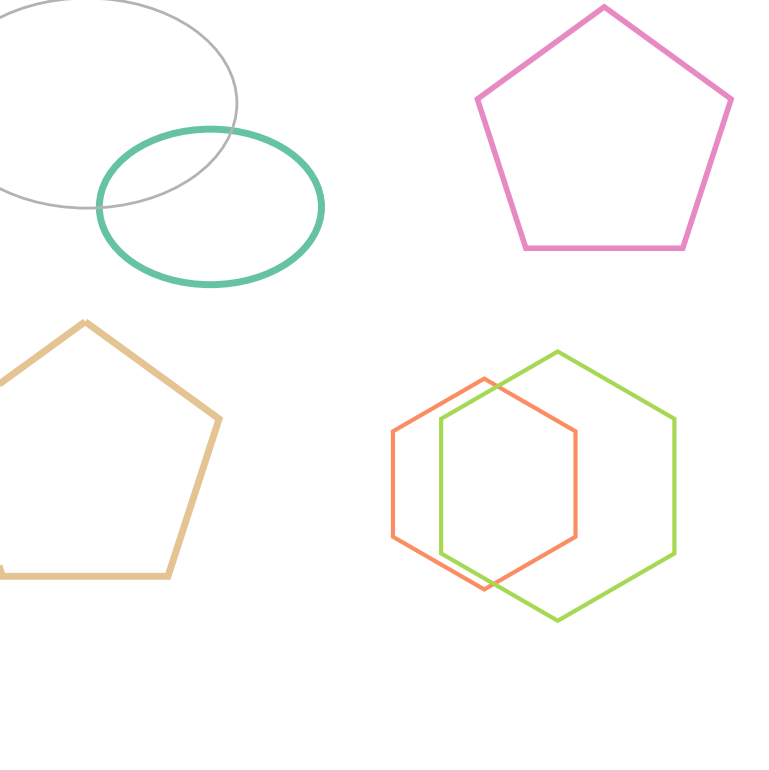[{"shape": "oval", "thickness": 2.5, "radius": 0.72, "center": [0.273, 0.731]}, {"shape": "hexagon", "thickness": 1.5, "radius": 0.68, "center": [0.629, 0.371]}, {"shape": "pentagon", "thickness": 2, "radius": 0.87, "center": [0.785, 0.818]}, {"shape": "hexagon", "thickness": 1.5, "radius": 0.87, "center": [0.724, 0.369]}, {"shape": "pentagon", "thickness": 2.5, "radius": 0.91, "center": [0.111, 0.399]}, {"shape": "oval", "thickness": 1, "radius": 0.97, "center": [0.113, 0.866]}]